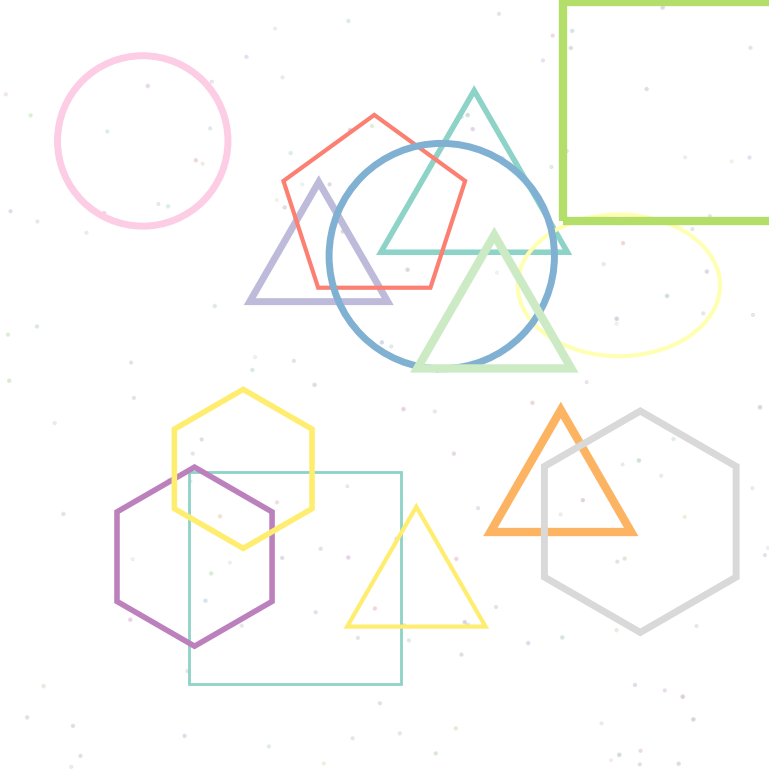[{"shape": "triangle", "thickness": 2, "radius": 0.7, "center": [0.616, 0.742]}, {"shape": "square", "thickness": 1, "radius": 0.69, "center": [0.383, 0.25]}, {"shape": "oval", "thickness": 1.5, "radius": 0.66, "center": [0.804, 0.629]}, {"shape": "triangle", "thickness": 2.5, "radius": 0.52, "center": [0.414, 0.66]}, {"shape": "pentagon", "thickness": 1.5, "radius": 0.62, "center": [0.486, 0.727]}, {"shape": "circle", "thickness": 2.5, "radius": 0.73, "center": [0.574, 0.667]}, {"shape": "triangle", "thickness": 3, "radius": 0.53, "center": [0.728, 0.362]}, {"shape": "square", "thickness": 3, "radius": 0.71, "center": [0.873, 0.855]}, {"shape": "circle", "thickness": 2.5, "radius": 0.55, "center": [0.185, 0.817]}, {"shape": "hexagon", "thickness": 2.5, "radius": 0.72, "center": [0.832, 0.322]}, {"shape": "hexagon", "thickness": 2, "radius": 0.58, "center": [0.253, 0.277]}, {"shape": "triangle", "thickness": 3, "radius": 0.58, "center": [0.642, 0.579]}, {"shape": "triangle", "thickness": 1.5, "radius": 0.52, "center": [0.541, 0.238]}, {"shape": "hexagon", "thickness": 2, "radius": 0.52, "center": [0.316, 0.391]}]